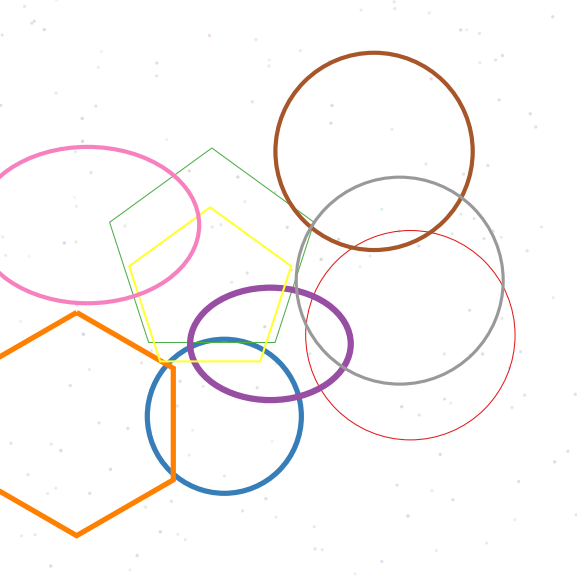[{"shape": "circle", "thickness": 0.5, "radius": 0.91, "center": [0.711, 0.419]}, {"shape": "circle", "thickness": 2.5, "radius": 0.67, "center": [0.388, 0.278]}, {"shape": "pentagon", "thickness": 0.5, "radius": 0.93, "center": [0.367, 0.557]}, {"shape": "oval", "thickness": 3, "radius": 0.7, "center": [0.468, 0.404]}, {"shape": "hexagon", "thickness": 2.5, "radius": 0.97, "center": [0.133, 0.265]}, {"shape": "pentagon", "thickness": 1, "radius": 0.74, "center": [0.364, 0.493]}, {"shape": "circle", "thickness": 2, "radius": 0.85, "center": [0.648, 0.737]}, {"shape": "oval", "thickness": 2, "radius": 0.97, "center": [0.152, 0.609]}, {"shape": "circle", "thickness": 1.5, "radius": 0.9, "center": [0.692, 0.513]}]